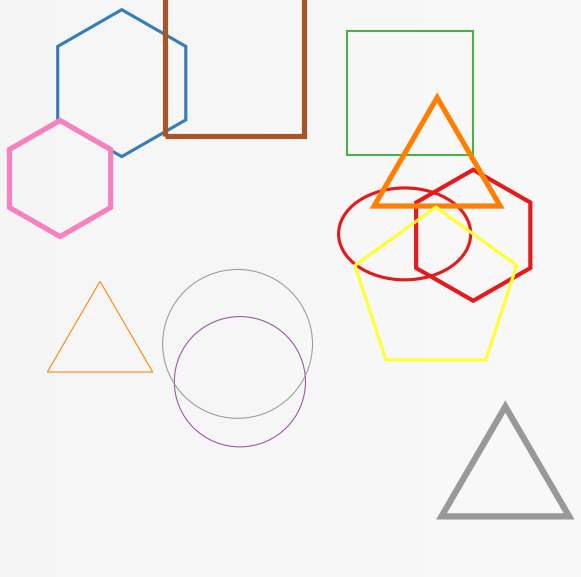[{"shape": "hexagon", "thickness": 2, "radius": 0.57, "center": [0.814, 0.592]}, {"shape": "oval", "thickness": 1.5, "radius": 0.57, "center": [0.696, 0.594]}, {"shape": "hexagon", "thickness": 1.5, "radius": 0.64, "center": [0.209, 0.855]}, {"shape": "square", "thickness": 1, "radius": 0.54, "center": [0.706, 0.838]}, {"shape": "circle", "thickness": 0.5, "radius": 0.56, "center": [0.413, 0.338]}, {"shape": "triangle", "thickness": 0.5, "radius": 0.52, "center": [0.172, 0.407]}, {"shape": "triangle", "thickness": 2.5, "radius": 0.63, "center": [0.752, 0.705]}, {"shape": "pentagon", "thickness": 1.5, "radius": 0.73, "center": [0.75, 0.494]}, {"shape": "square", "thickness": 2.5, "radius": 0.6, "center": [0.403, 0.883]}, {"shape": "hexagon", "thickness": 2.5, "radius": 0.5, "center": [0.103, 0.69]}, {"shape": "circle", "thickness": 0.5, "radius": 0.64, "center": [0.409, 0.404]}, {"shape": "triangle", "thickness": 3, "radius": 0.63, "center": [0.869, 0.168]}]